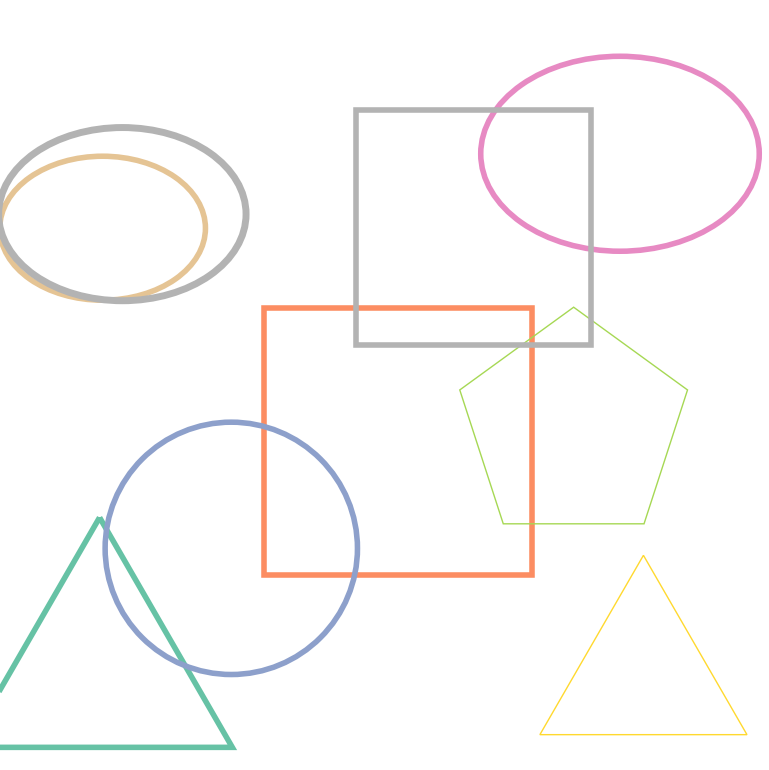[{"shape": "triangle", "thickness": 2, "radius": 1.0, "center": [0.129, 0.129]}, {"shape": "square", "thickness": 2, "radius": 0.87, "center": [0.517, 0.427]}, {"shape": "circle", "thickness": 2, "radius": 0.82, "center": [0.3, 0.288]}, {"shape": "oval", "thickness": 2, "radius": 0.9, "center": [0.805, 0.8]}, {"shape": "pentagon", "thickness": 0.5, "radius": 0.78, "center": [0.745, 0.446]}, {"shape": "triangle", "thickness": 0.5, "radius": 0.78, "center": [0.836, 0.124]}, {"shape": "oval", "thickness": 2, "radius": 0.67, "center": [0.133, 0.704]}, {"shape": "oval", "thickness": 2.5, "radius": 0.8, "center": [0.159, 0.722]}, {"shape": "square", "thickness": 2, "radius": 0.76, "center": [0.615, 0.704]}]